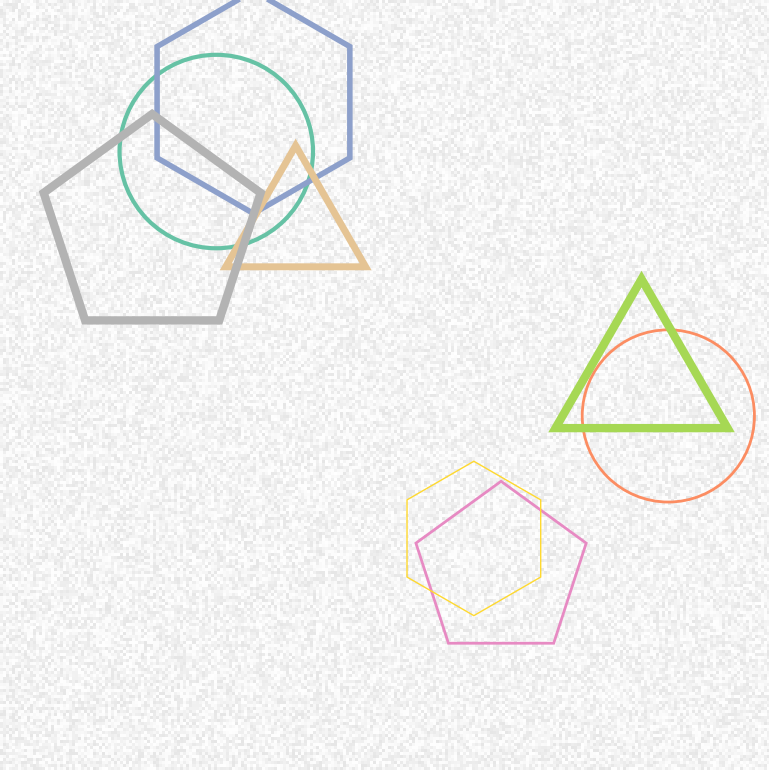[{"shape": "circle", "thickness": 1.5, "radius": 0.63, "center": [0.281, 0.803]}, {"shape": "circle", "thickness": 1, "radius": 0.56, "center": [0.868, 0.46]}, {"shape": "hexagon", "thickness": 2, "radius": 0.72, "center": [0.329, 0.867]}, {"shape": "pentagon", "thickness": 1, "radius": 0.58, "center": [0.651, 0.259]}, {"shape": "triangle", "thickness": 3, "radius": 0.65, "center": [0.833, 0.509]}, {"shape": "hexagon", "thickness": 0.5, "radius": 0.5, "center": [0.615, 0.301]}, {"shape": "triangle", "thickness": 2.5, "radius": 0.52, "center": [0.384, 0.706]}, {"shape": "pentagon", "thickness": 3, "radius": 0.74, "center": [0.198, 0.704]}]